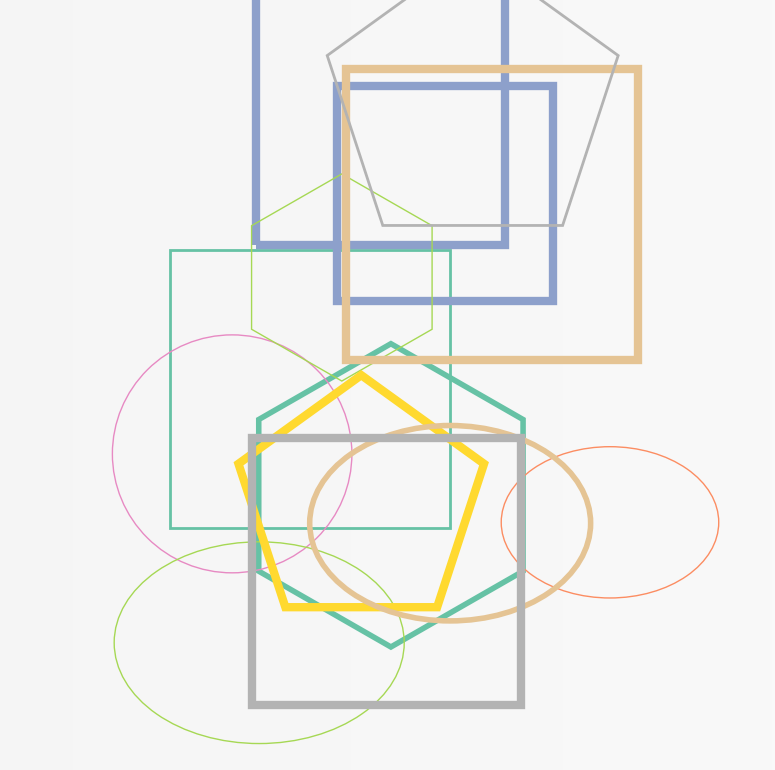[{"shape": "hexagon", "thickness": 2, "radius": 0.98, "center": [0.504, 0.357]}, {"shape": "square", "thickness": 1, "radius": 0.9, "center": [0.4, 0.495]}, {"shape": "oval", "thickness": 0.5, "radius": 0.7, "center": [0.787, 0.322]}, {"shape": "square", "thickness": 3, "radius": 0.7, "center": [0.574, 0.749]}, {"shape": "square", "thickness": 3, "radius": 0.8, "center": [0.491, 0.843]}, {"shape": "circle", "thickness": 0.5, "radius": 0.77, "center": [0.3, 0.411]}, {"shape": "hexagon", "thickness": 0.5, "radius": 0.67, "center": [0.441, 0.64]}, {"shape": "oval", "thickness": 0.5, "radius": 0.94, "center": [0.334, 0.165]}, {"shape": "pentagon", "thickness": 3, "radius": 0.83, "center": [0.466, 0.346]}, {"shape": "oval", "thickness": 2, "radius": 0.91, "center": [0.581, 0.321]}, {"shape": "square", "thickness": 3, "radius": 0.94, "center": [0.635, 0.722]}, {"shape": "pentagon", "thickness": 1, "radius": 0.99, "center": [0.61, 0.867]}, {"shape": "square", "thickness": 3, "radius": 0.87, "center": [0.498, 0.258]}]